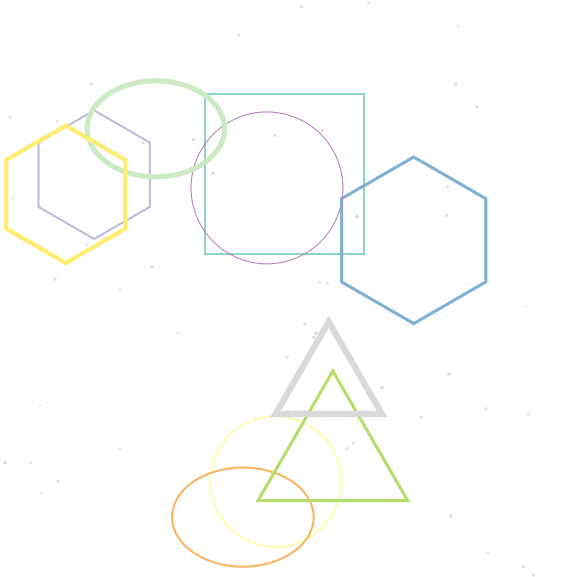[{"shape": "square", "thickness": 1, "radius": 0.69, "center": [0.492, 0.698]}, {"shape": "circle", "thickness": 1, "radius": 0.57, "center": [0.477, 0.165]}, {"shape": "hexagon", "thickness": 1, "radius": 0.56, "center": [0.163, 0.697]}, {"shape": "hexagon", "thickness": 1.5, "radius": 0.72, "center": [0.716, 0.583]}, {"shape": "oval", "thickness": 1, "radius": 0.61, "center": [0.421, 0.104]}, {"shape": "triangle", "thickness": 1.5, "radius": 0.75, "center": [0.576, 0.207]}, {"shape": "triangle", "thickness": 3, "radius": 0.53, "center": [0.569, 0.335]}, {"shape": "circle", "thickness": 0.5, "radius": 0.66, "center": [0.462, 0.674]}, {"shape": "oval", "thickness": 2.5, "radius": 0.59, "center": [0.27, 0.776]}, {"shape": "hexagon", "thickness": 2, "radius": 0.59, "center": [0.114, 0.663]}]